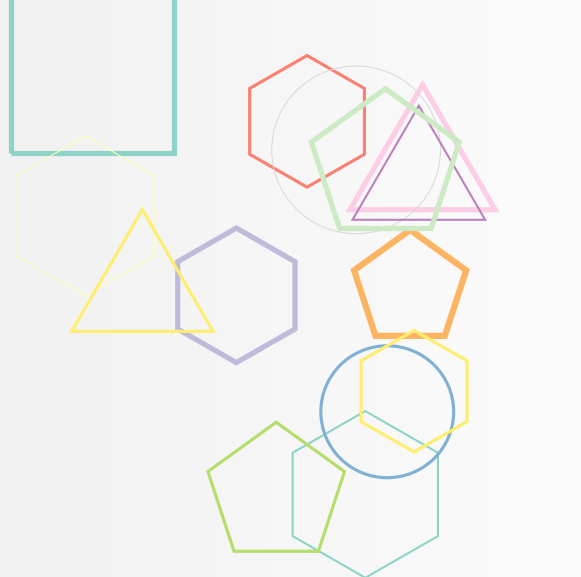[{"shape": "square", "thickness": 2.5, "radius": 0.7, "center": [0.158, 0.875]}, {"shape": "hexagon", "thickness": 1, "radius": 0.72, "center": [0.628, 0.143]}, {"shape": "hexagon", "thickness": 0.5, "radius": 0.69, "center": [0.147, 0.625]}, {"shape": "hexagon", "thickness": 2.5, "radius": 0.58, "center": [0.407, 0.488]}, {"shape": "hexagon", "thickness": 1.5, "radius": 0.57, "center": [0.528, 0.789]}, {"shape": "circle", "thickness": 1.5, "radius": 0.57, "center": [0.666, 0.286]}, {"shape": "pentagon", "thickness": 3, "radius": 0.51, "center": [0.706, 0.5]}, {"shape": "pentagon", "thickness": 1.5, "radius": 0.62, "center": [0.475, 0.144]}, {"shape": "triangle", "thickness": 2.5, "radius": 0.72, "center": [0.727, 0.708]}, {"shape": "circle", "thickness": 0.5, "radius": 0.73, "center": [0.613, 0.74]}, {"shape": "triangle", "thickness": 1, "radius": 0.66, "center": [0.721, 0.684]}, {"shape": "pentagon", "thickness": 2.5, "radius": 0.67, "center": [0.663, 0.712]}, {"shape": "hexagon", "thickness": 1.5, "radius": 0.53, "center": [0.712, 0.322]}, {"shape": "triangle", "thickness": 1.5, "radius": 0.7, "center": [0.245, 0.496]}]